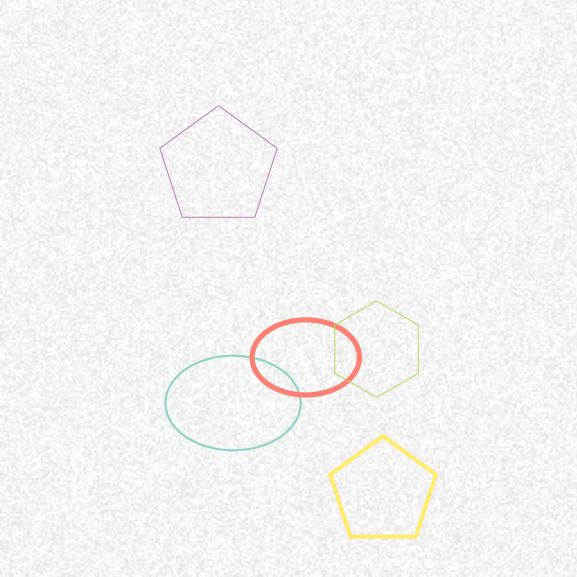[{"shape": "oval", "thickness": 1, "radius": 0.59, "center": [0.404, 0.301]}, {"shape": "oval", "thickness": 2.5, "radius": 0.46, "center": [0.529, 0.38]}, {"shape": "hexagon", "thickness": 0.5, "radius": 0.42, "center": [0.652, 0.395]}, {"shape": "pentagon", "thickness": 0.5, "radius": 0.53, "center": [0.378, 0.709]}, {"shape": "pentagon", "thickness": 2, "radius": 0.48, "center": [0.663, 0.148]}]